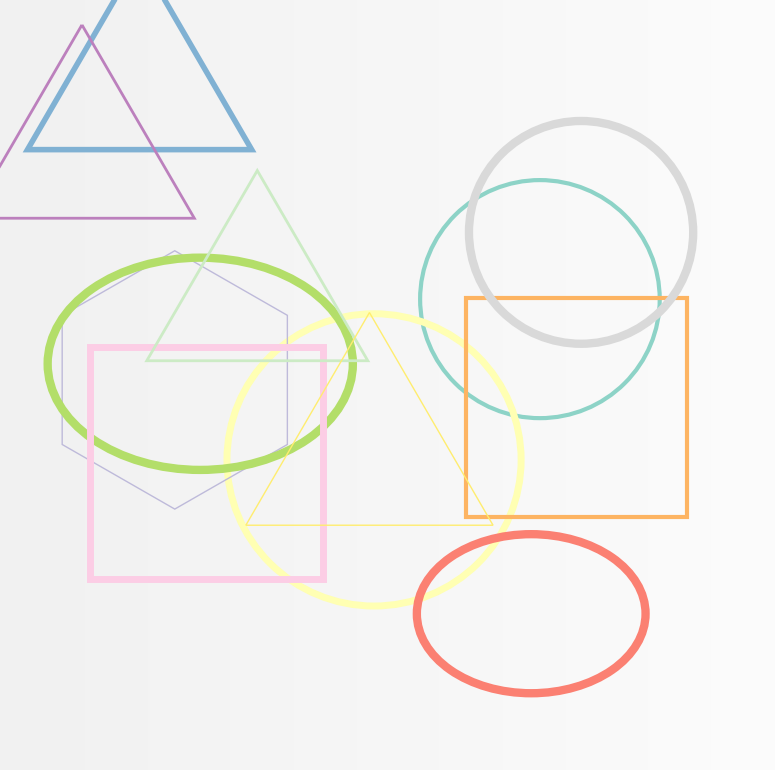[{"shape": "circle", "thickness": 1.5, "radius": 0.77, "center": [0.697, 0.612]}, {"shape": "circle", "thickness": 2.5, "radius": 0.95, "center": [0.483, 0.403]}, {"shape": "hexagon", "thickness": 0.5, "radius": 0.84, "center": [0.226, 0.507]}, {"shape": "oval", "thickness": 3, "radius": 0.74, "center": [0.685, 0.203]}, {"shape": "triangle", "thickness": 2, "radius": 0.83, "center": [0.18, 0.889]}, {"shape": "square", "thickness": 1.5, "radius": 0.71, "center": [0.744, 0.471]}, {"shape": "oval", "thickness": 3, "radius": 0.98, "center": [0.258, 0.528]}, {"shape": "square", "thickness": 2.5, "radius": 0.75, "center": [0.266, 0.399]}, {"shape": "circle", "thickness": 3, "radius": 0.72, "center": [0.75, 0.698]}, {"shape": "triangle", "thickness": 1, "radius": 0.84, "center": [0.106, 0.8]}, {"shape": "triangle", "thickness": 1, "radius": 0.82, "center": [0.332, 0.614]}, {"shape": "triangle", "thickness": 0.5, "radius": 0.92, "center": [0.477, 0.41]}]